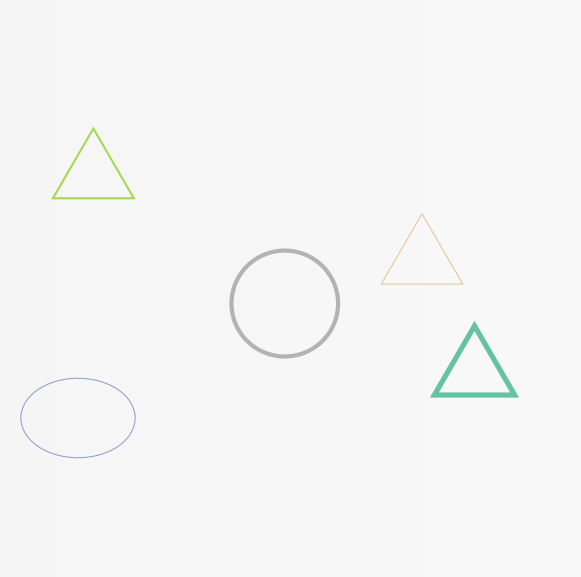[{"shape": "triangle", "thickness": 2.5, "radius": 0.4, "center": [0.816, 0.355]}, {"shape": "oval", "thickness": 0.5, "radius": 0.49, "center": [0.134, 0.275]}, {"shape": "triangle", "thickness": 1, "radius": 0.4, "center": [0.161, 0.696]}, {"shape": "triangle", "thickness": 0.5, "radius": 0.41, "center": [0.726, 0.548]}, {"shape": "circle", "thickness": 2, "radius": 0.46, "center": [0.49, 0.474]}]